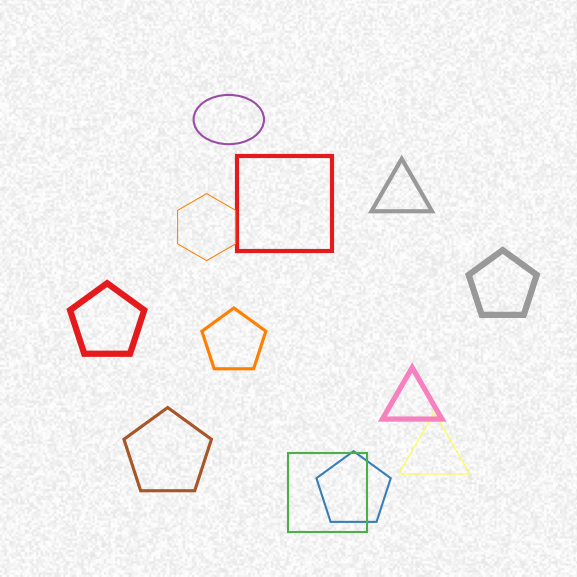[{"shape": "pentagon", "thickness": 3, "radius": 0.34, "center": [0.186, 0.441]}, {"shape": "square", "thickness": 2, "radius": 0.41, "center": [0.493, 0.647]}, {"shape": "pentagon", "thickness": 1, "radius": 0.34, "center": [0.612, 0.15]}, {"shape": "square", "thickness": 1, "radius": 0.34, "center": [0.567, 0.146]}, {"shape": "oval", "thickness": 1, "radius": 0.3, "center": [0.396, 0.792]}, {"shape": "pentagon", "thickness": 1.5, "radius": 0.29, "center": [0.405, 0.408]}, {"shape": "hexagon", "thickness": 0.5, "radius": 0.29, "center": [0.358, 0.606]}, {"shape": "triangle", "thickness": 0.5, "radius": 0.36, "center": [0.752, 0.214]}, {"shape": "pentagon", "thickness": 1.5, "radius": 0.4, "center": [0.29, 0.214]}, {"shape": "triangle", "thickness": 2.5, "radius": 0.3, "center": [0.714, 0.303]}, {"shape": "pentagon", "thickness": 3, "radius": 0.31, "center": [0.87, 0.504]}, {"shape": "triangle", "thickness": 2, "radius": 0.3, "center": [0.696, 0.664]}]